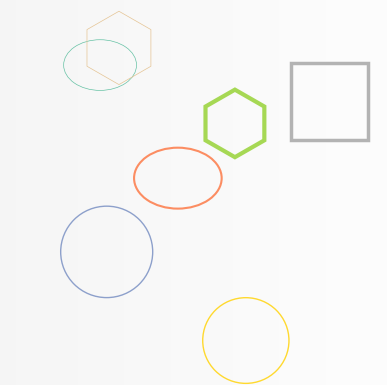[{"shape": "oval", "thickness": 0.5, "radius": 0.47, "center": [0.258, 0.831]}, {"shape": "oval", "thickness": 1.5, "radius": 0.57, "center": [0.459, 0.537]}, {"shape": "circle", "thickness": 1, "radius": 0.59, "center": [0.275, 0.346]}, {"shape": "hexagon", "thickness": 3, "radius": 0.44, "center": [0.606, 0.679]}, {"shape": "circle", "thickness": 1, "radius": 0.56, "center": [0.634, 0.116]}, {"shape": "hexagon", "thickness": 0.5, "radius": 0.48, "center": [0.307, 0.876]}, {"shape": "square", "thickness": 2.5, "radius": 0.5, "center": [0.85, 0.737]}]